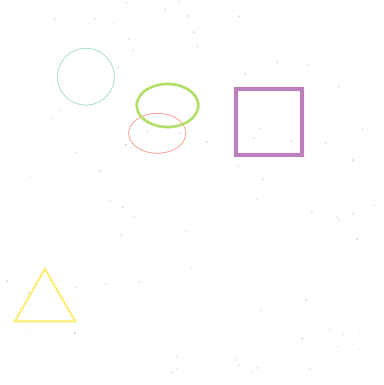[{"shape": "circle", "thickness": 0.5, "radius": 0.37, "center": [0.223, 0.801]}, {"shape": "oval", "thickness": 0.5, "radius": 0.37, "center": [0.409, 0.654]}, {"shape": "oval", "thickness": 2, "radius": 0.4, "center": [0.435, 0.726]}, {"shape": "square", "thickness": 3, "radius": 0.43, "center": [0.699, 0.683]}, {"shape": "triangle", "thickness": 1.5, "radius": 0.45, "center": [0.117, 0.211]}]